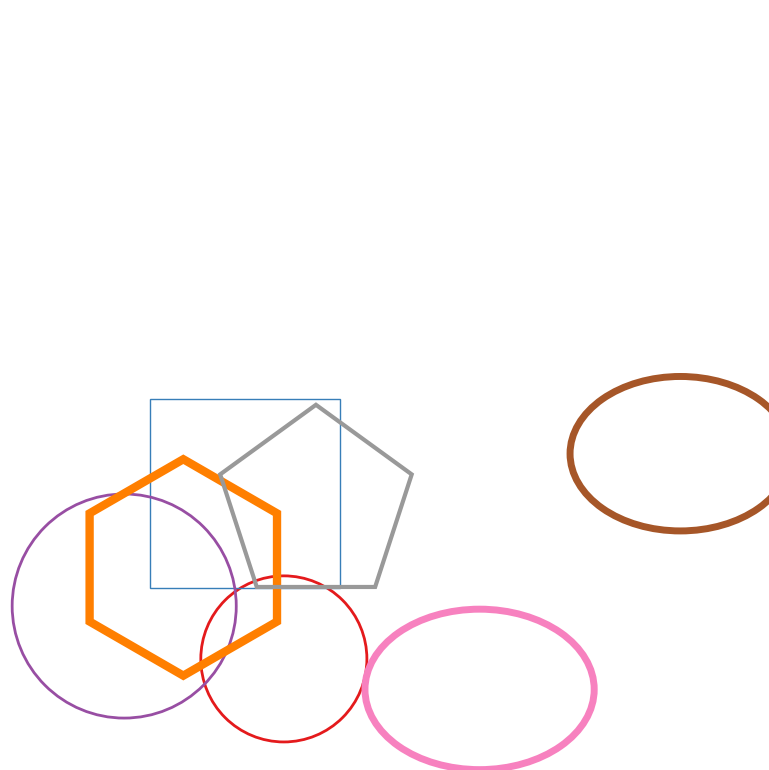[{"shape": "circle", "thickness": 1, "radius": 0.54, "center": [0.369, 0.144]}, {"shape": "square", "thickness": 0.5, "radius": 0.62, "center": [0.319, 0.359]}, {"shape": "circle", "thickness": 1, "radius": 0.73, "center": [0.161, 0.213]}, {"shape": "hexagon", "thickness": 3, "radius": 0.7, "center": [0.238, 0.263]}, {"shape": "oval", "thickness": 2.5, "radius": 0.72, "center": [0.884, 0.411]}, {"shape": "oval", "thickness": 2.5, "radius": 0.74, "center": [0.623, 0.105]}, {"shape": "pentagon", "thickness": 1.5, "radius": 0.65, "center": [0.41, 0.343]}]